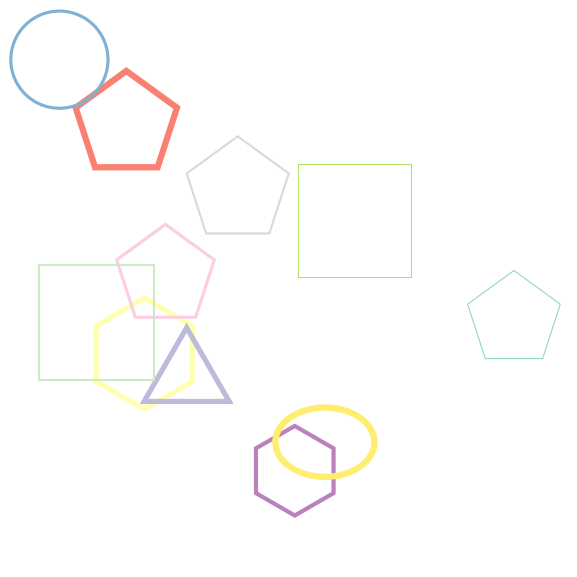[{"shape": "pentagon", "thickness": 0.5, "radius": 0.42, "center": [0.89, 0.446]}, {"shape": "hexagon", "thickness": 2.5, "radius": 0.48, "center": [0.25, 0.387]}, {"shape": "triangle", "thickness": 2.5, "radius": 0.43, "center": [0.323, 0.347]}, {"shape": "pentagon", "thickness": 3, "radius": 0.46, "center": [0.219, 0.784]}, {"shape": "circle", "thickness": 1.5, "radius": 0.42, "center": [0.103, 0.896]}, {"shape": "square", "thickness": 0.5, "radius": 0.49, "center": [0.614, 0.617]}, {"shape": "pentagon", "thickness": 1.5, "radius": 0.44, "center": [0.287, 0.522]}, {"shape": "pentagon", "thickness": 1, "radius": 0.46, "center": [0.412, 0.67]}, {"shape": "hexagon", "thickness": 2, "radius": 0.39, "center": [0.51, 0.184]}, {"shape": "square", "thickness": 1, "radius": 0.5, "center": [0.167, 0.441]}, {"shape": "oval", "thickness": 3, "radius": 0.43, "center": [0.563, 0.233]}]